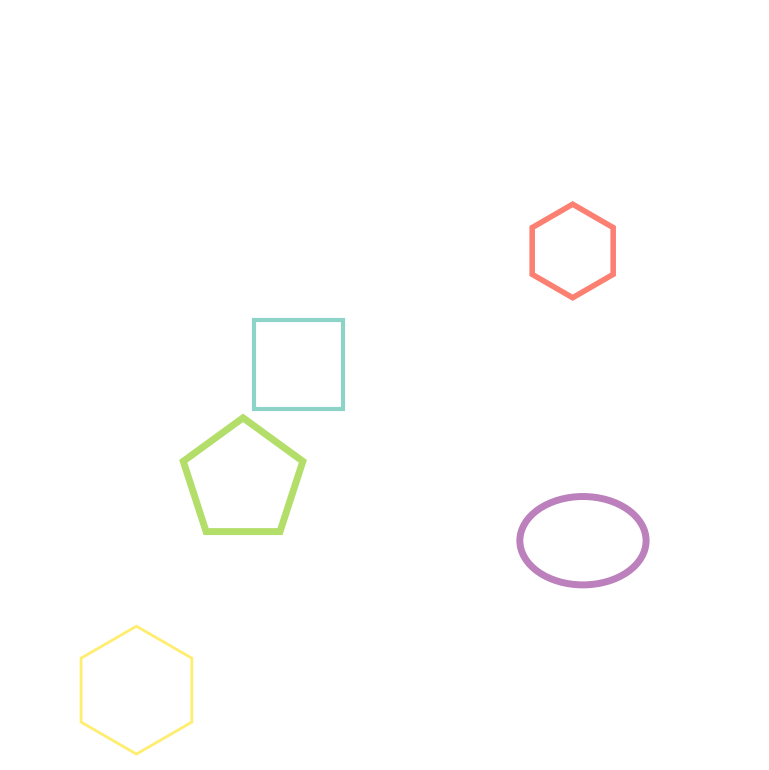[{"shape": "square", "thickness": 1.5, "radius": 0.29, "center": [0.388, 0.527]}, {"shape": "hexagon", "thickness": 2, "radius": 0.3, "center": [0.744, 0.674]}, {"shape": "pentagon", "thickness": 2.5, "radius": 0.41, "center": [0.316, 0.376]}, {"shape": "oval", "thickness": 2.5, "radius": 0.41, "center": [0.757, 0.298]}, {"shape": "hexagon", "thickness": 1, "radius": 0.42, "center": [0.177, 0.104]}]